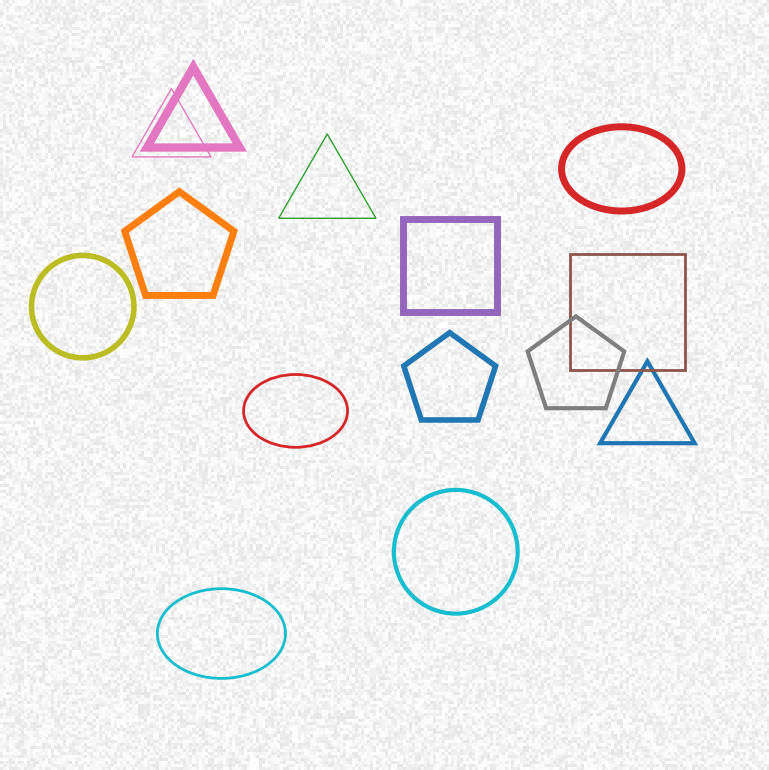[{"shape": "pentagon", "thickness": 2, "radius": 0.31, "center": [0.584, 0.505]}, {"shape": "triangle", "thickness": 1.5, "radius": 0.35, "center": [0.841, 0.46]}, {"shape": "pentagon", "thickness": 2.5, "radius": 0.37, "center": [0.233, 0.677]}, {"shape": "triangle", "thickness": 0.5, "radius": 0.36, "center": [0.425, 0.753]}, {"shape": "oval", "thickness": 2.5, "radius": 0.39, "center": [0.807, 0.781]}, {"shape": "oval", "thickness": 1, "radius": 0.34, "center": [0.384, 0.466]}, {"shape": "square", "thickness": 2.5, "radius": 0.3, "center": [0.584, 0.655]}, {"shape": "square", "thickness": 1, "radius": 0.37, "center": [0.815, 0.595]}, {"shape": "triangle", "thickness": 3, "radius": 0.35, "center": [0.251, 0.843]}, {"shape": "triangle", "thickness": 0.5, "radius": 0.3, "center": [0.223, 0.826]}, {"shape": "pentagon", "thickness": 1.5, "radius": 0.33, "center": [0.748, 0.523]}, {"shape": "circle", "thickness": 2, "radius": 0.33, "center": [0.107, 0.602]}, {"shape": "oval", "thickness": 1, "radius": 0.42, "center": [0.288, 0.177]}, {"shape": "circle", "thickness": 1.5, "radius": 0.4, "center": [0.592, 0.283]}]